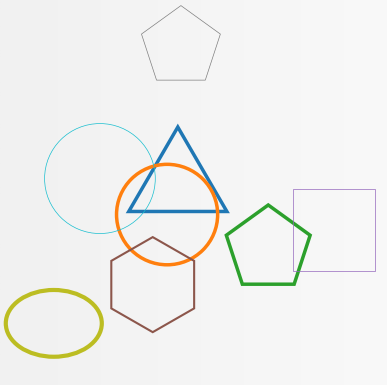[{"shape": "triangle", "thickness": 2.5, "radius": 0.73, "center": [0.459, 0.524]}, {"shape": "circle", "thickness": 2.5, "radius": 0.65, "center": [0.431, 0.443]}, {"shape": "pentagon", "thickness": 2.5, "radius": 0.57, "center": [0.692, 0.354]}, {"shape": "square", "thickness": 0.5, "radius": 0.53, "center": [0.862, 0.402]}, {"shape": "hexagon", "thickness": 1.5, "radius": 0.62, "center": [0.394, 0.261]}, {"shape": "pentagon", "thickness": 0.5, "radius": 0.54, "center": [0.467, 0.878]}, {"shape": "oval", "thickness": 3, "radius": 0.62, "center": [0.139, 0.16]}, {"shape": "circle", "thickness": 0.5, "radius": 0.71, "center": [0.258, 0.536]}]